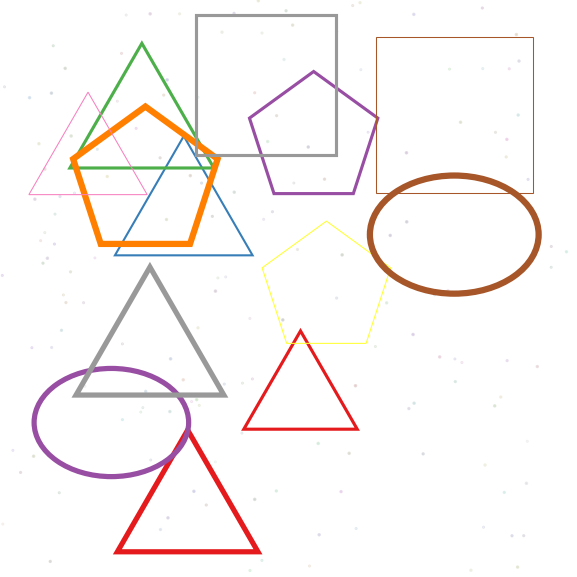[{"shape": "triangle", "thickness": 1.5, "radius": 0.57, "center": [0.52, 0.313]}, {"shape": "triangle", "thickness": 2.5, "radius": 0.7, "center": [0.325, 0.114]}, {"shape": "triangle", "thickness": 1, "radius": 0.69, "center": [0.318, 0.626]}, {"shape": "triangle", "thickness": 1.5, "radius": 0.72, "center": [0.246, 0.78]}, {"shape": "oval", "thickness": 2.5, "radius": 0.67, "center": [0.193, 0.267]}, {"shape": "pentagon", "thickness": 1.5, "radius": 0.58, "center": [0.543, 0.758]}, {"shape": "pentagon", "thickness": 3, "radius": 0.66, "center": [0.252, 0.683]}, {"shape": "pentagon", "thickness": 0.5, "radius": 0.59, "center": [0.565, 0.499]}, {"shape": "square", "thickness": 0.5, "radius": 0.68, "center": [0.787, 0.8]}, {"shape": "oval", "thickness": 3, "radius": 0.73, "center": [0.787, 0.593]}, {"shape": "triangle", "thickness": 0.5, "radius": 0.59, "center": [0.152, 0.721]}, {"shape": "square", "thickness": 1.5, "radius": 0.61, "center": [0.46, 0.853]}, {"shape": "triangle", "thickness": 2.5, "radius": 0.74, "center": [0.26, 0.389]}]